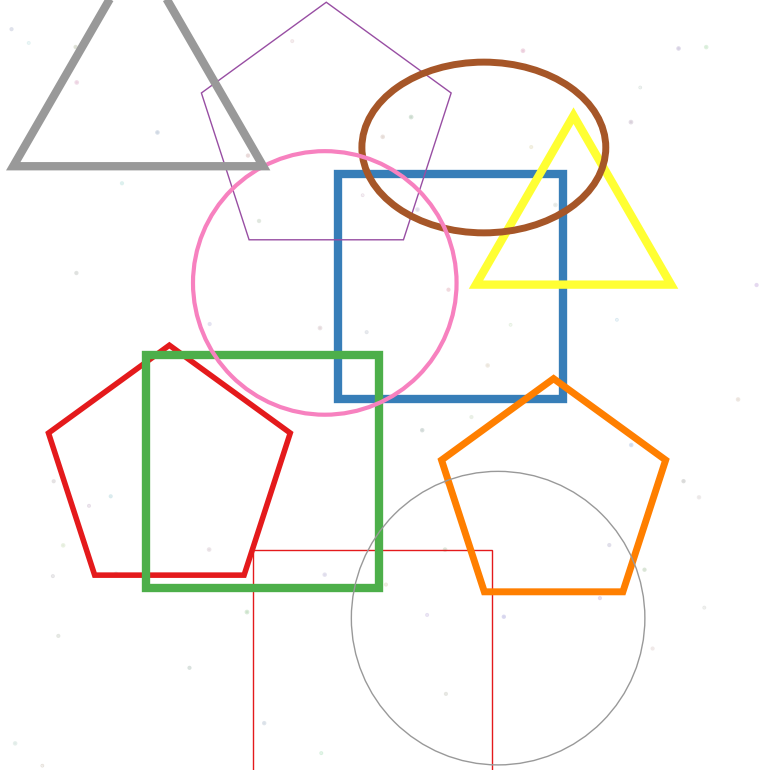[{"shape": "pentagon", "thickness": 2, "radius": 0.83, "center": [0.22, 0.387]}, {"shape": "square", "thickness": 0.5, "radius": 0.78, "center": [0.484, 0.131]}, {"shape": "square", "thickness": 3, "radius": 0.73, "center": [0.585, 0.628]}, {"shape": "square", "thickness": 3, "radius": 0.75, "center": [0.341, 0.388]}, {"shape": "pentagon", "thickness": 0.5, "radius": 0.85, "center": [0.424, 0.827]}, {"shape": "pentagon", "thickness": 2.5, "radius": 0.77, "center": [0.719, 0.355]}, {"shape": "triangle", "thickness": 3, "radius": 0.73, "center": [0.745, 0.704]}, {"shape": "oval", "thickness": 2.5, "radius": 0.79, "center": [0.628, 0.808]}, {"shape": "circle", "thickness": 1.5, "radius": 0.86, "center": [0.422, 0.633]}, {"shape": "triangle", "thickness": 3, "radius": 0.94, "center": [0.179, 0.878]}, {"shape": "circle", "thickness": 0.5, "radius": 0.95, "center": [0.647, 0.197]}]